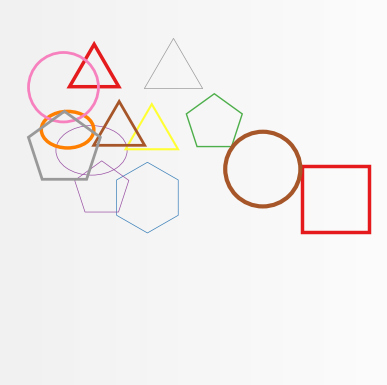[{"shape": "triangle", "thickness": 2.5, "radius": 0.37, "center": [0.243, 0.812]}, {"shape": "square", "thickness": 2.5, "radius": 0.43, "center": [0.866, 0.484]}, {"shape": "hexagon", "thickness": 0.5, "radius": 0.46, "center": [0.38, 0.487]}, {"shape": "pentagon", "thickness": 1, "radius": 0.38, "center": [0.553, 0.681]}, {"shape": "oval", "thickness": 0.5, "radius": 0.46, "center": [0.236, 0.609]}, {"shape": "pentagon", "thickness": 0.5, "radius": 0.37, "center": [0.263, 0.509]}, {"shape": "oval", "thickness": 2.5, "radius": 0.34, "center": [0.174, 0.663]}, {"shape": "triangle", "thickness": 1.5, "radius": 0.39, "center": [0.392, 0.651]}, {"shape": "triangle", "thickness": 2, "radius": 0.38, "center": [0.308, 0.661]}, {"shape": "circle", "thickness": 3, "radius": 0.48, "center": [0.678, 0.561]}, {"shape": "circle", "thickness": 2, "radius": 0.45, "center": [0.164, 0.773]}, {"shape": "triangle", "thickness": 0.5, "radius": 0.43, "center": [0.448, 0.813]}, {"shape": "pentagon", "thickness": 2, "radius": 0.49, "center": [0.166, 0.613]}]